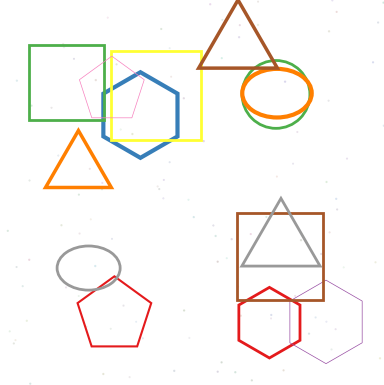[{"shape": "hexagon", "thickness": 2, "radius": 0.46, "center": [0.7, 0.162]}, {"shape": "pentagon", "thickness": 1.5, "radius": 0.5, "center": [0.297, 0.182]}, {"shape": "hexagon", "thickness": 3, "radius": 0.56, "center": [0.365, 0.701]}, {"shape": "circle", "thickness": 2, "radius": 0.44, "center": [0.717, 0.755]}, {"shape": "square", "thickness": 2, "radius": 0.49, "center": [0.172, 0.785]}, {"shape": "hexagon", "thickness": 0.5, "radius": 0.54, "center": [0.847, 0.164]}, {"shape": "oval", "thickness": 3, "radius": 0.45, "center": [0.719, 0.758]}, {"shape": "triangle", "thickness": 2.5, "radius": 0.49, "center": [0.204, 0.562]}, {"shape": "square", "thickness": 2, "radius": 0.58, "center": [0.405, 0.751]}, {"shape": "square", "thickness": 2, "radius": 0.56, "center": [0.728, 0.333]}, {"shape": "triangle", "thickness": 2.5, "radius": 0.59, "center": [0.618, 0.882]}, {"shape": "pentagon", "thickness": 0.5, "radius": 0.44, "center": [0.29, 0.766]}, {"shape": "triangle", "thickness": 2, "radius": 0.59, "center": [0.73, 0.368]}, {"shape": "oval", "thickness": 2, "radius": 0.41, "center": [0.23, 0.304]}]